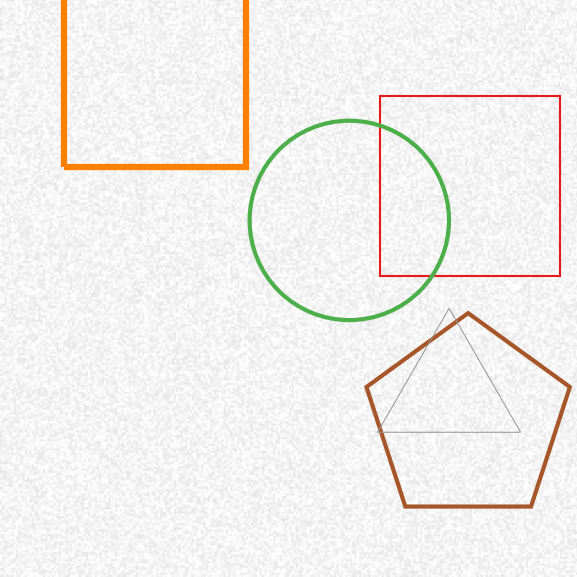[{"shape": "square", "thickness": 1, "radius": 0.78, "center": [0.813, 0.677]}, {"shape": "circle", "thickness": 2, "radius": 0.86, "center": [0.605, 0.617]}, {"shape": "square", "thickness": 3, "radius": 0.79, "center": [0.269, 0.867]}, {"shape": "pentagon", "thickness": 2, "radius": 0.93, "center": [0.811, 0.272]}, {"shape": "triangle", "thickness": 0.5, "radius": 0.72, "center": [0.778, 0.322]}]